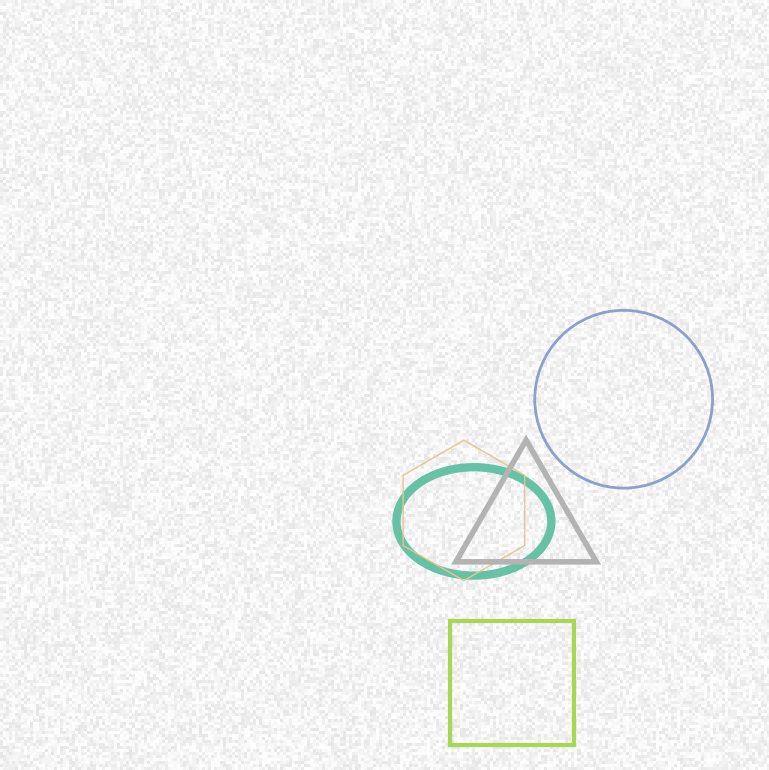[{"shape": "oval", "thickness": 3, "radius": 0.5, "center": [0.615, 0.323]}, {"shape": "circle", "thickness": 1, "radius": 0.58, "center": [0.81, 0.482]}, {"shape": "square", "thickness": 1.5, "radius": 0.4, "center": [0.665, 0.113]}, {"shape": "hexagon", "thickness": 0.5, "radius": 0.46, "center": [0.602, 0.337]}, {"shape": "triangle", "thickness": 2, "radius": 0.53, "center": [0.683, 0.323]}]